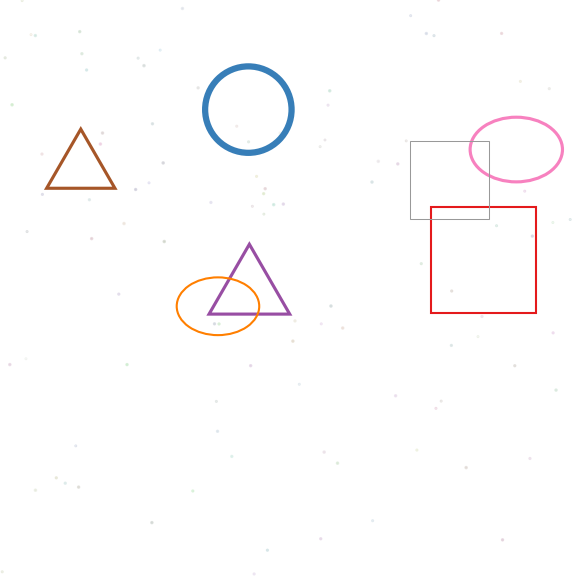[{"shape": "square", "thickness": 1, "radius": 0.46, "center": [0.837, 0.549]}, {"shape": "circle", "thickness": 3, "radius": 0.37, "center": [0.43, 0.809]}, {"shape": "triangle", "thickness": 1.5, "radius": 0.4, "center": [0.432, 0.496]}, {"shape": "oval", "thickness": 1, "radius": 0.36, "center": [0.377, 0.469]}, {"shape": "triangle", "thickness": 1.5, "radius": 0.34, "center": [0.14, 0.707]}, {"shape": "oval", "thickness": 1.5, "radius": 0.4, "center": [0.894, 0.74]}, {"shape": "square", "thickness": 0.5, "radius": 0.34, "center": [0.778, 0.688]}]